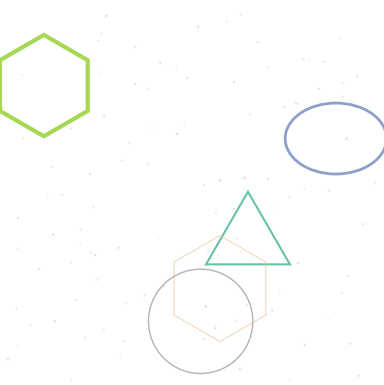[{"shape": "triangle", "thickness": 1.5, "radius": 0.63, "center": [0.644, 0.376]}, {"shape": "oval", "thickness": 2, "radius": 0.66, "center": [0.872, 0.64]}, {"shape": "hexagon", "thickness": 3, "radius": 0.66, "center": [0.114, 0.778]}, {"shape": "hexagon", "thickness": 0.5, "radius": 0.69, "center": [0.571, 0.25]}, {"shape": "circle", "thickness": 1, "radius": 0.68, "center": [0.521, 0.165]}]